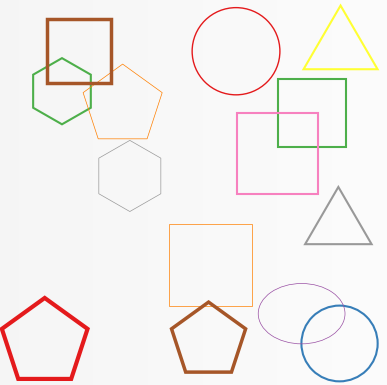[{"shape": "pentagon", "thickness": 3, "radius": 0.58, "center": [0.115, 0.11]}, {"shape": "circle", "thickness": 1, "radius": 0.57, "center": [0.609, 0.867]}, {"shape": "circle", "thickness": 1.5, "radius": 0.49, "center": [0.876, 0.108]}, {"shape": "hexagon", "thickness": 1.5, "radius": 0.43, "center": [0.16, 0.763]}, {"shape": "square", "thickness": 1.5, "radius": 0.44, "center": [0.805, 0.705]}, {"shape": "oval", "thickness": 0.5, "radius": 0.56, "center": [0.778, 0.185]}, {"shape": "pentagon", "thickness": 0.5, "radius": 0.54, "center": [0.317, 0.726]}, {"shape": "square", "thickness": 0.5, "radius": 0.54, "center": [0.542, 0.312]}, {"shape": "triangle", "thickness": 1.5, "radius": 0.55, "center": [0.879, 0.875]}, {"shape": "square", "thickness": 2.5, "radius": 0.41, "center": [0.203, 0.867]}, {"shape": "pentagon", "thickness": 2.5, "radius": 0.5, "center": [0.538, 0.115]}, {"shape": "square", "thickness": 1.5, "radius": 0.52, "center": [0.717, 0.602]}, {"shape": "hexagon", "thickness": 0.5, "radius": 0.46, "center": [0.335, 0.543]}, {"shape": "triangle", "thickness": 1.5, "radius": 0.5, "center": [0.873, 0.415]}]